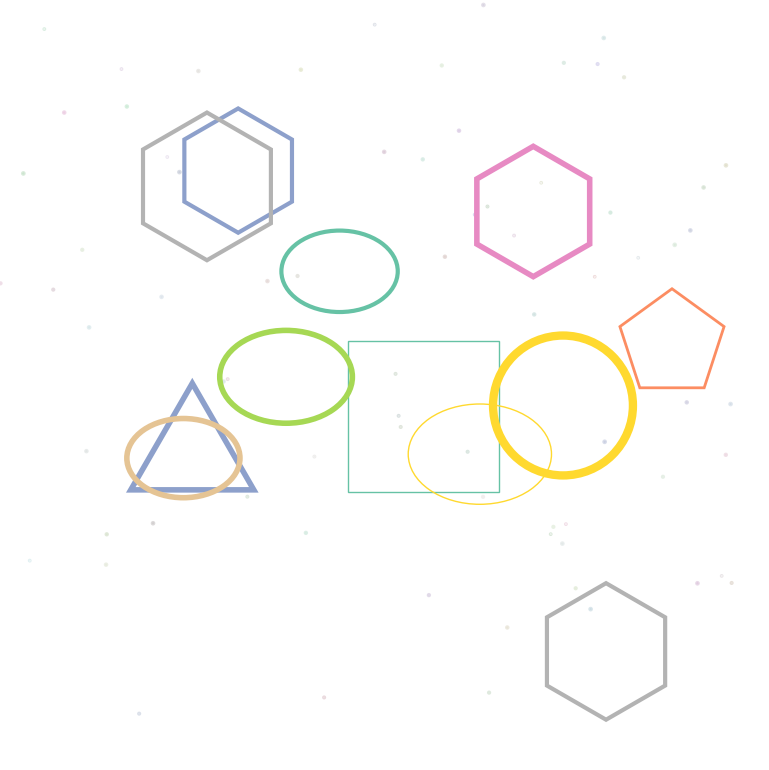[{"shape": "oval", "thickness": 1.5, "radius": 0.38, "center": [0.441, 0.648]}, {"shape": "square", "thickness": 0.5, "radius": 0.49, "center": [0.55, 0.459]}, {"shape": "pentagon", "thickness": 1, "radius": 0.36, "center": [0.873, 0.554]}, {"shape": "hexagon", "thickness": 1.5, "radius": 0.4, "center": [0.309, 0.778]}, {"shape": "triangle", "thickness": 2, "radius": 0.46, "center": [0.25, 0.41]}, {"shape": "hexagon", "thickness": 2, "radius": 0.42, "center": [0.693, 0.725]}, {"shape": "oval", "thickness": 2, "radius": 0.43, "center": [0.372, 0.511]}, {"shape": "oval", "thickness": 0.5, "radius": 0.47, "center": [0.623, 0.41]}, {"shape": "circle", "thickness": 3, "radius": 0.45, "center": [0.731, 0.473]}, {"shape": "oval", "thickness": 2, "radius": 0.37, "center": [0.238, 0.405]}, {"shape": "hexagon", "thickness": 1.5, "radius": 0.48, "center": [0.269, 0.758]}, {"shape": "hexagon", "thickness": 1.5, "radius": 0.44, "center": [0.787, 0.154]}]